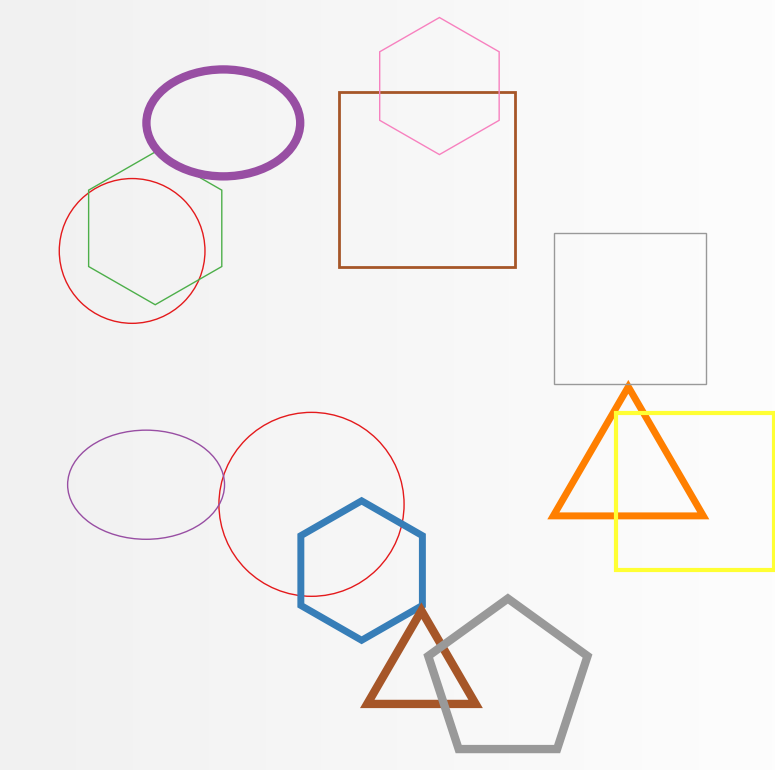[{"shape": "circle", "thickness": 0.5, "radius": 0.47, "center": [0.17, 0.674]}, {"shape": "circle", "thickness": 0.5, "radius": 0.6, "center": [0.402, 0.345]}, {"shape": "hexagon", "thickness": 2.5, "radius": 0.45, "center": [0.467, 0.259]}, {"shape": "hexagon", "thickness": 0.5, "radius": 0.5, "center": [0.2, 0.703]}, {"shape": "oval", "thickness": 0.5, "radius": 0.51, "center": [0.188, 0.37]}, {"shape": "oval", "thickness": 3, "radius": 0.5, "center": [0.288, 0.84]}, {"shape": "triangle", "thickness": 2.5, "radius": 0.56, "center": [0.811, 0.386]}, {"shape": "square", "thickness": 1.5, "radius": 0.51, "center": [0.897, 0.361]}, {"shape": "square", "thickness": 1, "radius": 0.57, "center": [0.551, 0.767]}, {"shape": "triangle", "thickness": 3, "radius": 0.4, "center": [0.544, 0.126]}, {"shape": "hexagon", "thickness": 0.5, "radius": 0.44, "center": [0.567, 0.888]}, {"shape": "pentagon", "thickness": 3, "radius": 0.54, "center": [0.655, 0.115]}, {"shape": "square", "thickness": 0.5, "radius": 0.49, "center": [0.813, 0.6]}]